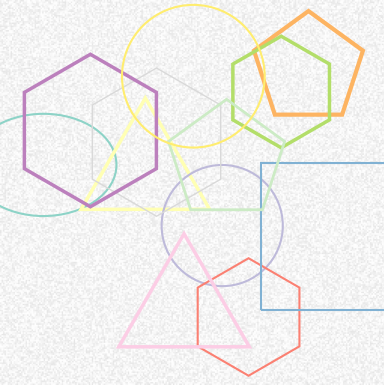[{"shape": "oval", "thickness": 1.5, "radius": 0.95, "center": [0.113, 0.572]}, {"shape": "triangle", "thickness": 2.5, "radius": 0.96, "center": [0.378, 0.553]}, {"shape": "circle", "thickness": 1.5, "radius": 0.79, "center": [0.577, 0.414]}, {"shape": "hexagon", "thickness": 1.5, "radius": 0.76, "center": [0.646, 0.177]}, {"shape": "square", "thickness": 1.5, "radius": 0.95, "center": [0.869, 0.385]}, {"shape": "pentagon", "thickness": 3, "radius": 0.74, "center": [0.801, 0.823]}, {"shape": "hexagon", "thickness": 2.5, "radius": 0.72, "center": [0.73, 0.761]}, {"shape": "triangle", "thickness": 2.5, "radius": 0.98, "center": [0.478, 0.197]}, {"shape": "hexagon", "thickness": 1, "radius": 0.96, "center": [0.407, 0.631]}, {"shape": "hexagon", "thickness": 2.5, "radius": 0.99, "center": [0.235, 0.661]}, {"shape": "pentagon", "thickness": 2, "radius": 0.79, "center": [0.588, 0.584]}, {"shape": "circle", "thickness": 1.5, "radius": 0.93, "center": [0.502, 0.802]}]